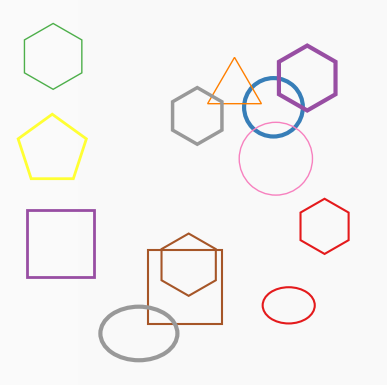[{"shape": "oval", "thickness": 1.5, "radius": 0.34, "center": [0.745, 0.207]}, {"shape": "hexagon", "thickness": 1.5, "radius": 0.36, "center": [0.838, 0.412]}, {"shape": "circle", "thickness": 3, "radius": 0.38, "center": [0.706, 0.721]}, {"shape": "hexagon", "thickness": 1, "radius": 0.43, "center": [0.137, 0.854]}, {"shape": "hexagon", "thickness": 3, "radius": 0.42, "center": [0.793, 0.797]}, {"shape": "square", "thickness": 2, "radius": 0.43, "center": [0.156, 0.368]}, {"shape": "triangle", "thickness": 1, "radius": 0.4, "center": [0.605, 0.771]}, {"shape": "pentagon", "thickness": 2, "radius": 0.46, "center": [0.135, 0.611]}, {"shape": "square", "thickness": 1.5, "radius": 0.48, "center": [0.478, 0.255]}, {"shape": "hexagon", "thickness": 1.5, "radius": 0.4, "center": [0.487, 0.313]}, {"shape": "circle", "thickness": 1, "radius": 0.47, "center": [0.712, 0.588]}, {"shape": "hexagon", "thickness": 2.5, "radius": 0.37, "center": [0.509, 0.699]}, {"shape": "oval", "thickness": 3, "radius": 0.5, "center": [0.358, 0.134]}]